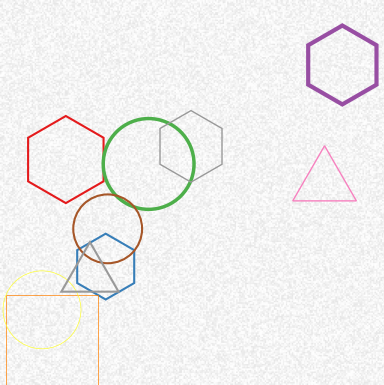[{"shape": "hexagon", "thickness": 1.5, "radius": 0.57, "center": [0.171, 0.586]}, {"shape": "hexagon", "thickness": 1.5, "radius": 0.43, "center": [0.275, 0.308]}, {"shape": "circle", "thickness": 2.5, "radius": 0.59, "center": [0.386, 0.574]}, {"shape": "hexagon", "thickness": 3, "radius": 0.51, "center": [0.889, 0.831]}, {"shape": "square", "thickness": 0.5, "radius": 0.6, "center": [0.135, 0.115]}, {"shape": "circle", "thickness": 0.5, "radius": 0.51, "center": [0.109, 0.195]}, {"shape": "circle", "thickness": 1.5, "radius": 0.45, "center": [0.28, 0.406]}, {"shape": "triangle", "thickness": 1, "radius": 0.48, "center": [0.843, 0.526]}, {"shape": "hexagon", "thickness": 1, "radius": 0.46, "center": [0.496, 0.62]}, {"shape": "triangle", "thickness": 1.5, "radius": 0.43, "center": [0.234, 0.285]}]